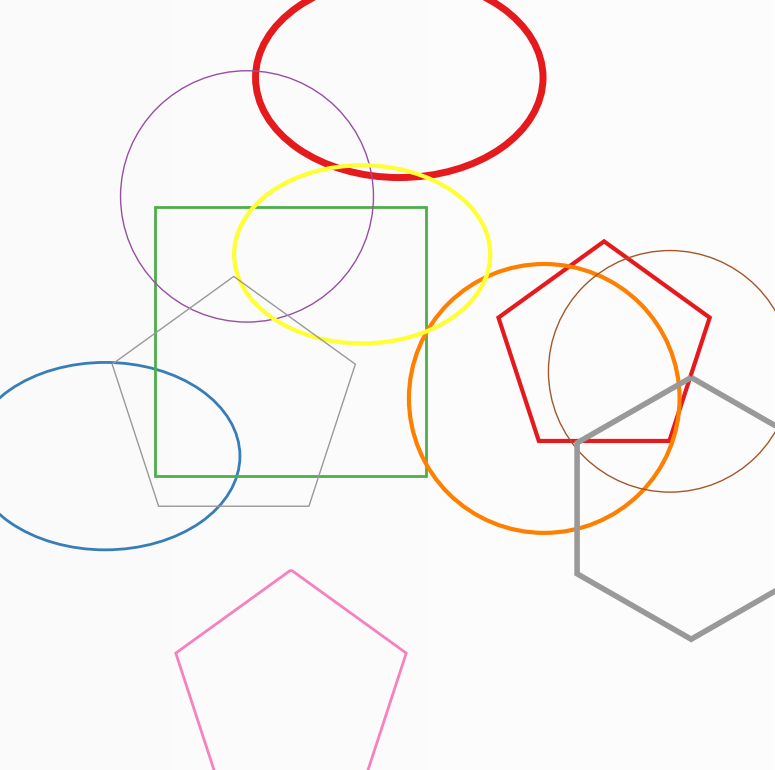[{"shape": "pentagon", "thickness": 1.5, "radius": 0.72, "center": [0.779, 0.543]}, {"shape": "oval", "thickness": 2.5, "radius": 0.93, "center": [0.515, 0.899]}, {"shape": "oval", "thickness": 1, "radius": 0.87, "center": [0.136, 0.408]}, {"shape": "square", "thickness": 1, "radius": 0.87, "center": [0.375, 0.556]}, {"shape": "circle", "thickness": 0.5, "radius": 0.82, "center": [0.319, 0.745]}, {"shape": "circle", "thickness": 1.5, "radius": 0.87, "center": [0.702, 0.483]}, {"shape": "oval", "thickness": 1.5, "radius": 0.83, "center": [0.467, 0.67]}, {"shape": "circle", "thickness": 0.5, "radius": 0.78, "center": [0.865, 0.518]}, {"shape": "pentagon", "thickness": 1, "radius": 0.78, "center": [0.376, 0.103]}, {"shape": "hexagon", "thickness": 2, "radius": 0.85, "center": [0.892, 0.34]}, {"shape": "pentagon", "thickness": 0.5, "radius": 0.82, "center": [0.302, 0.476]}]